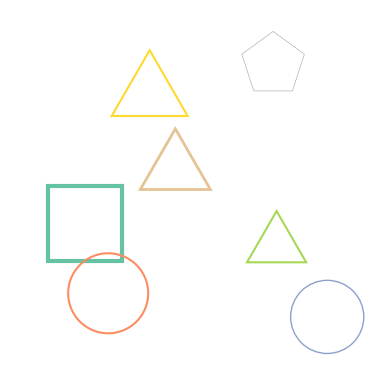[{"shape": "square", "thickness": 3, "radius": 0.48, "center": [0.22, 0.42]}, {"shape": "circle", "thickness": 1.5, "radius": 0.52, "center": [0.281, 0.238]}, {"shape": "circle", "thickness": 1, "radius": 0.48, "center": [0.85, 0.177]}, {"shape": "triangle", "thickness": 1.5, "radius": 0.44, "center": [0.718, 0.363]}, {"shape": "triangle", "thickness": 1.5, "radius": 0.57, "center": [0.389, 0.756]}, {"shape": "triangle", "thickness": 2, "radius": 0.53, "center": [0.455, 0.56]}, {"shape": "pentagon", "thickness": 0.5, "radius": 0.43, "center": [0.709, 0.833]}]